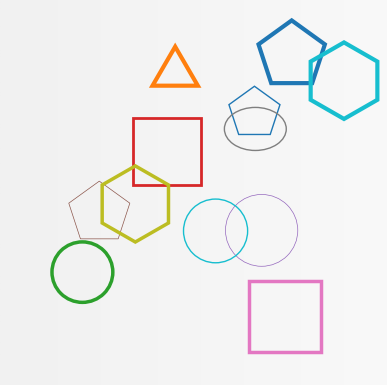[{"shape": "pentagon", "thickness": 1, "radius": 0.35, "center": [0.657, 0.707]}, {"shape": "pentagon", "thickness": 3, "radius": 0.45, "center": [0.753, 0.857]}, {"shape": "triangle", "thickness": 3, "radius": 0.34, "center": [0.452, 0.811]}, {"shape": "circle", "thickness": 2.5, "radius": 0.39, "center": [0.213, 0.293]}, {"shape": "square", "thickness": 2, "radius": 0.44, "center": [0.432, 0.607]}, {"shape": "circle", "thickness": 0.5, "radius": 0.47, "center": [0.675, 0.402]}, {"shape": "pentagon", "thickness": 0.5, "radius": 0.41, "center": [0.256, 0.447]}, {"shape": "square", "thickness": 2.5, "radius": 0.46, "center": [0.735, 0.178]}, {"shape": "oval", "thickness": 1, "radius": 0.4, "center": [0.659, 0.665]}, {"shape": "hexagon", "thickness": 2.5, "radius": 0.49, "center": [0.349, 0.47]}, {"shape": "circle", "thickness": 1, "radius": 0.41, "center": [0.556, 0.4]}, {"shape": "hexagon", "thickness": 3, "radius": 0.5, "center": [0.888, 0.79]}]